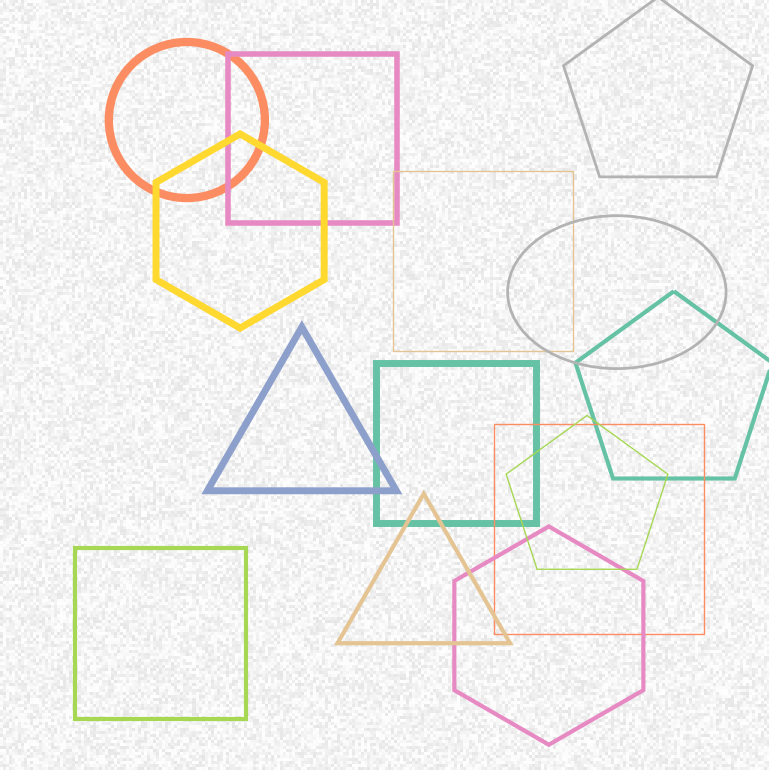[{"shape": "pentagon", "thickness": 1.5, "radius": 0.67, "center": [0.875, 0.487]}, {"shape": "square", "thickness": 2.5, "radius": 0.52, "center": [0.592, 0.424]}, {"shape": "square", "thickness": 0.5, "radius": 0.68, "center": [0.778, 0.313]}, {"shape": "circle", "thickness": 3, "radius": 0.51, "center": [0.243, 0.844]}, {"shape": "triangle", "thickness": 2.5, "radius": 0.71, "center": [0.392, 0.433]}, {"shape": "hexagon", "thickness": 1.5, "radius": 0.71, "center": [0.713, 0.175]}, {"shape": "square", "thickness": 2, "radius": 0.55, "center": [0.406, 0.82]}, {"shape": "pentagon", "thickness": 0.5, "radius": 0.55, "center": [0.762, 0.35]}, {"shape": "square", "thickness": 1.5, "radius": 0.55, "center": [0.209, 0.177]}, {"shape": "hexagon", "thickness": 2.5, "radius": 0.63, "center": [0.312, 0.7]}, {"shape": "square", "thickness": 0.5, "radius": 0.58, "center": [0.627, 0.661]}, {"shape": "triangle", "thickness": 1.5, "radius": 0.65, "center": [0.55, 0.229]}, {"shape": "pentagon", "thickness": 1, "radius": 0.65, "center": [0.855, 0.875]}, {"shape": "oval", "thickness": 1, "radius": 0.71, "center": [0.801, 0.621]}]